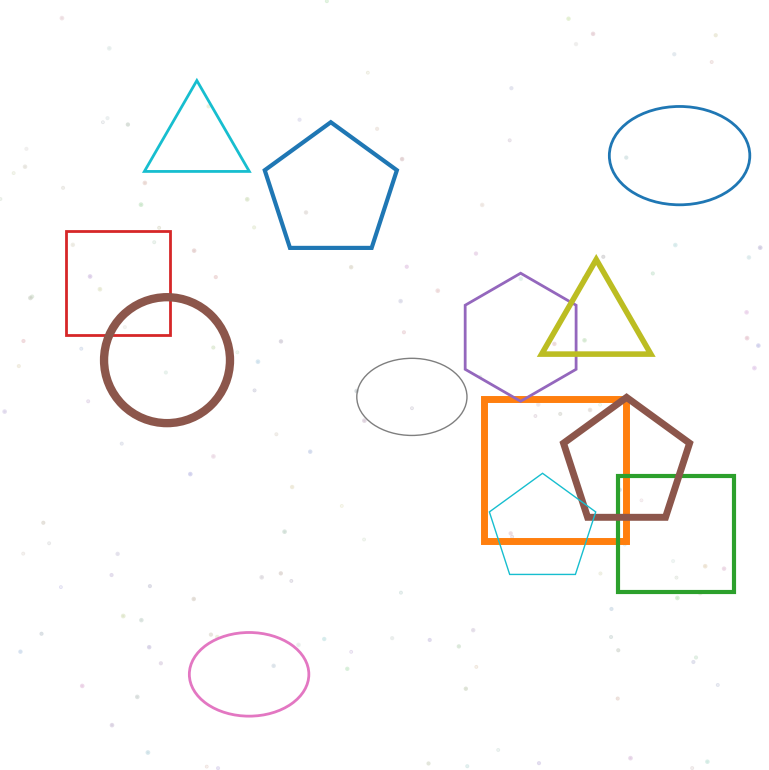[{"shape": "pentagon", "thickness": 1.5, "radius": 0.45, "center": [0.43, 0.751]}, {"shape": "oval", "thickness": 1, "radius": 0.46, "center": [0.883, 0.798]}, {"shape": "square", "thickness": 2.5, "radius": 0.46, "center": [0.721, 0.39]}, {"shape": "square", "thickness": 1.5, "radius": 0.38, "center": [0.878, 0.306]}, {"shape": "square", "thickness": 1, "radius": 0.34, "center": [0.154, 0.633]}, {"shape": "hexagon", "thickness": 1, "radius": 0.42, "center": [0.676, 0.562]}, {"shape": "circle", "thickness": 3, "radius": 0.41, "center": [0.217, 0.532]}, {"shape": "pentagon", "thickness": 2.5, "radius": 0.43, "center": [0.814, 0.398]}, {"shape": "oval", "thickness": 1, "radius": 0.39, "center": [0.323, 0.124]}, {"shape": "oval", "thickness": 0.5, "radius": 0.36, "center": [0.535, 0.485]}, {"shape": "triangle", "thickness": 2, "radius": 0.41, "center": [0.774, 0.581]}, {"shape": "pentagon", "thickness": 0.5, "radius": 0.36, "center": [0.705, 0.313]}, {"shape": "triangle", "thickness": 1, "radius": 0.39, "center": [0.256, 0.817]}]